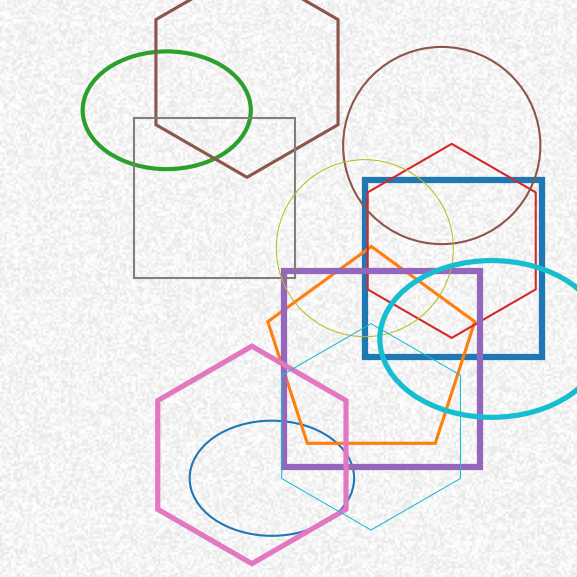[{"shape": "oval", "thickness": 1, "radius": 0.71, "center": [0.471, 0.171]}, {"shape": "square", "thickness": 3, "radius": 0.77, "center": [0.786, 0.534]}, {"shape": "pentagon", "thickness": 1.5, "radius": 0.94, "center": [0.643, 0.384]}, {"shape": "oval", "thickness": 2, "radius": 0.73, "center": [0.289, 0.808]}, {"shape": "hexagon", "thickness": 1, "radius": 0.84, "center": [0.782, 0.582]}, {"shape": "square", "thickness": 3, "radius": 0.85, "center": [0.662, 0.36]}, {"shape": "hexagon", "thickness": 1.5, "radius": 0.91, "center": [0.428, 0.874]}, {"shape": "circle", "thickness": 1, "radius": 0.85, "center": [0.765, 0.747]}, {"shape": "hexagon", "thickness": 2.5, "radius": 0.94, "center": [0.436, 0.211]}, {"shape": "square", "thickness": 1, "radius": 0.69, "center": [0.371, 0.657]}, {"shape": "circle", "thickness": 0.5, "radius": 0.77, "center": [0.632, 0.569]}, {"shape": "hexagon", "thickness": 0.5, "radius": 0.89, "center": [0.643, 0.26]}, {"shape": "oval", "thickness": 2.5, "radius": 0.97, "center": [0.852, 0.412]}]